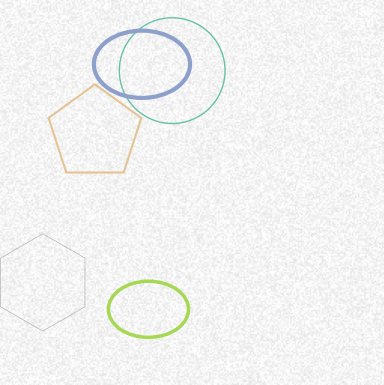[{"shape": "circle", "thickness": 1, "radius": 0.69, "center": [0.447, 0.817]}, {"shape": "oval", "thickness": 3, "radius": 0.62, "center": [0.369, 0.833]}, {"shape": "oval", "thickness": 2.5, "radius": 0.52, "center": [0.386, 0.197]}, {"shape": "pentagon", "thickness": 1.5, "radius": 0.63, "center": [0.247, 0.654]}, {"shape": "hexagon", "thickness": 0.5, "radius": 0.63, "center": [0.111, 0.266]}]